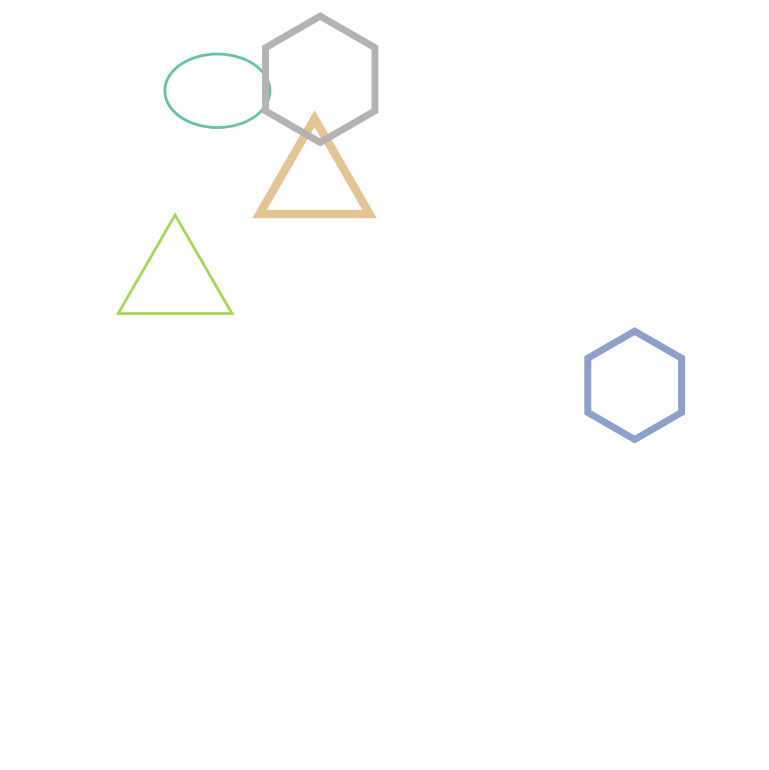[{"shape": "oval", "thickness": 1, "radius": 0.34, "center": [0.282, 0.882]}, {"shape": "hexagon", "thickness": 2.5, "radius": 0.35, "center": [0.824, 0.5]}, {"shape": "triangle", "thickness": 1, "radius": 0.43, "center": [0.227, 0.636]}, {"shape": "triangle", "thickness": 3, "radius": 0.41, "center": [0.408, 0.763]}, {"shape": "hexagon", "thickness": 2.5, "radius": 0.41, "center": [0.416, 0.897]}]